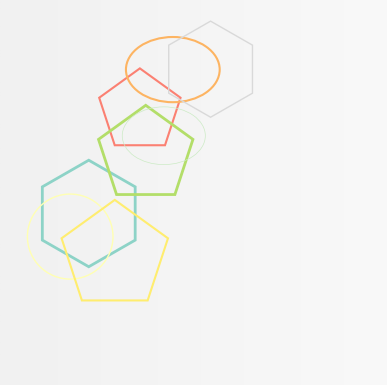[{"shape": "hexagon", "thickness": 2, "radius": 0.69, "center": [0.229, 0.446]}, {"shape": "circle", "thickness": 1, "radius": 0.55, "center": [0.181, 0.386]}, {"shape": "pentagon", "thickness": 1.5, "radius": 0.55, "center": [0.361, 0.712]}, {"shape": "oval", "thickness": 1.5, "radius": 0.6, "center": [0.446, 0.819]}, {"shape": "pentagon", "thickness": 2, "radius": 0.64, "center": [0.376, 0.598]}, {"shape": "hexagon", "thickness": 1, "radius": 0.62, "center": [0.543, 0.82]}, {"shape": "oval", "thickness": 0.5, "radius": 0.54, "center": [0.423, 0.647]}, {"shape": "pentagon", "thickness": 1.5, "radius": 0.72, "center": [0.296, 0.336]}]